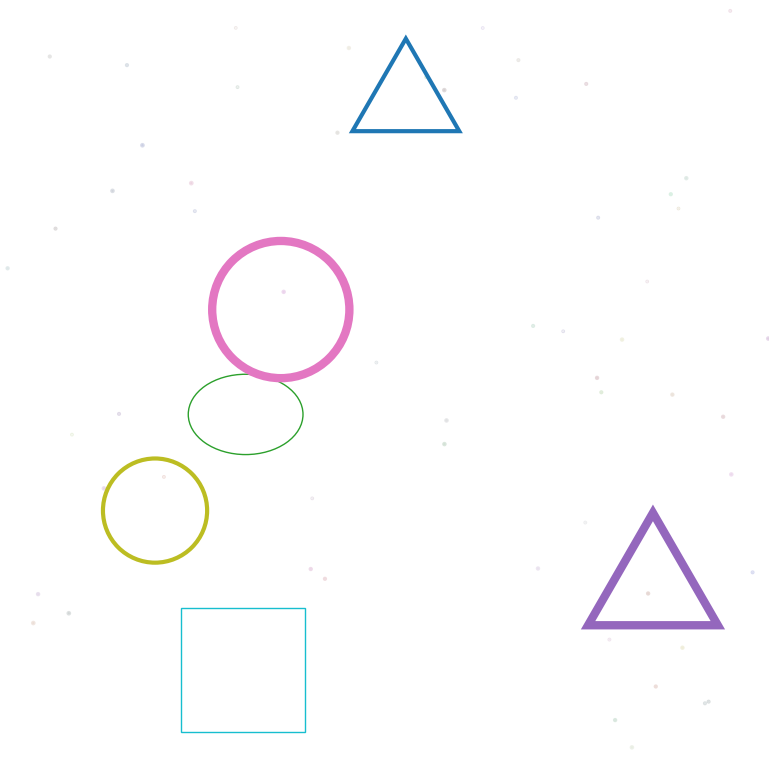[{"shape": "triangle", "thickness": 1.5, "radius": 0.4, "center": [0.527, 0.87]}, {"shape": "oval", "thickness": 0.5, "radius": 0.37, "center": [0.319, 0.462]}, {"shape": "triangle", "thickness": 3, "radius": 0.49, "center": [0.848, 0.237]}, {"shape": "circle", "thickness": 3, "radius": 0.45, "center": [0.365, 0.598]}, {"shape": "circle", "thickness": 1.5, "radius": 0.34, "center": [0.201, 0.337]}, {"shape": "square", "thickness": 0.5, "radius": 0.4, "center": [0.316, 0.13]}]